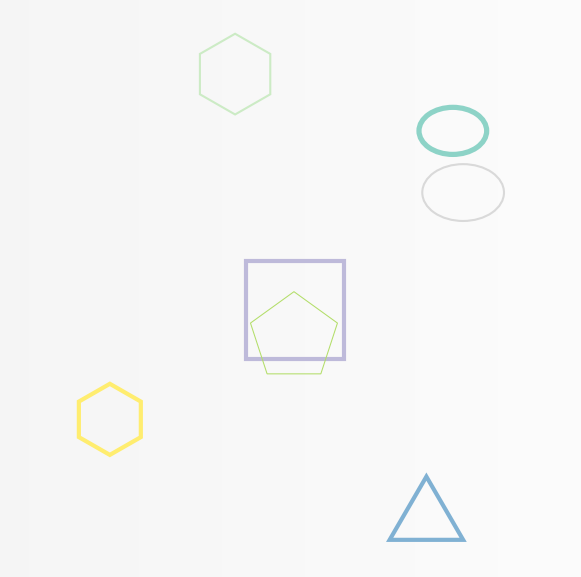[{"shape": "oval", "thickness": 2.5, "radius": 0.29, "center": [0.779, 0.773]}, {"shape": "square", "thickness": 2, "radius": 0.42, "center": [0.508, 0.462]}, {"shape": "triangle", "thickness": 2, "radius": 0.36, "center": [0.734, 0.101]}, {"shape": "pentagon", "thickness": 0.5, "radius": 0.39, "center": [0.506, 0.415]}, {"shape": "oval", "thickness": 1, "radius": 0.35, "center": [0.797, 0.666]}, {"shape": "hexagon", "thickness": 1, "radius": 0.35, "center": [0.404, 0.871]}, {"shape": "hexagon", "thickness": 2, "radius": 0.31, "center": [0.189, 0.273]}]